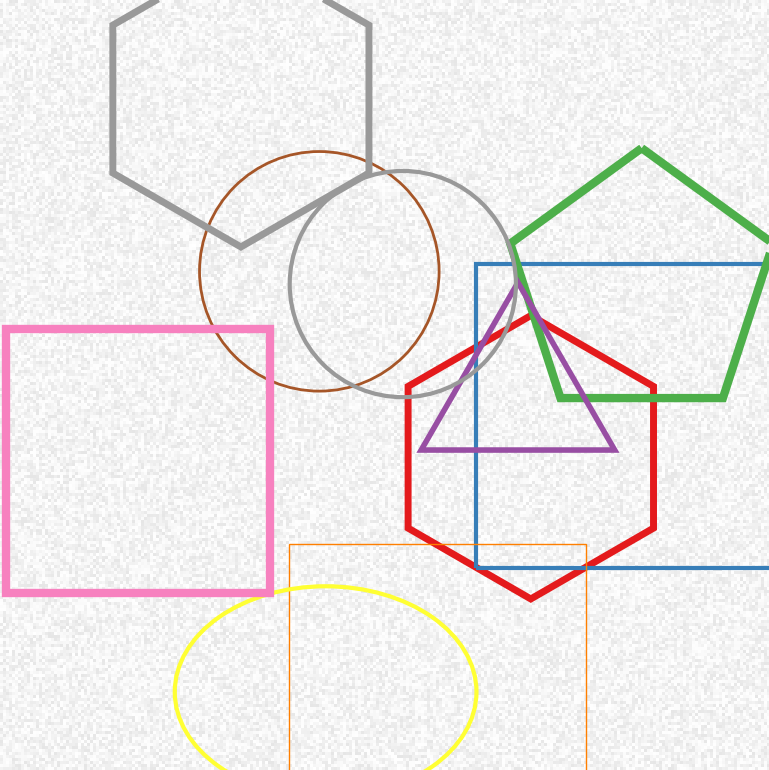[{"shape": "hexagon", "thickness": 2.5, "radius": 0.92, "center": [0.689, 0.406]}, {"shape": "square", "thickness": 1.5, "radius": 0.99, "center": [0.817, 0.46]}, {"shape": "pentagon", "thickness": 3, "radius": 0.9, "center": [0.833, 0.628]}, {"shape": "triangle", "thickness": 2, "radius": 0.73, "center": [0.673, 0.488]}, {"shape": "square", "thickness": 0.5, "radius": 0.96, "center": [0.568, 0.101]}, {"shape": "oval", "thickness": 1.5, "radius": 0.98, "center": [0.423, 0.101]}, {"shape": "circle", "thickness": 1, "radius": 0.78, "center": [0.415, 0.648]}, {"shape": "square", "thickness": 3, "radius": 0.86, "center": [0.179, 0.401]}, {"shape": "circle", "thickness": 1.5, "radius": 0.73, "center": [0.523, 0.631]}, {"shape": "hexagon", "thickness": 2.5, "radius": 0.96, "center": [0.313, 0.871]}]